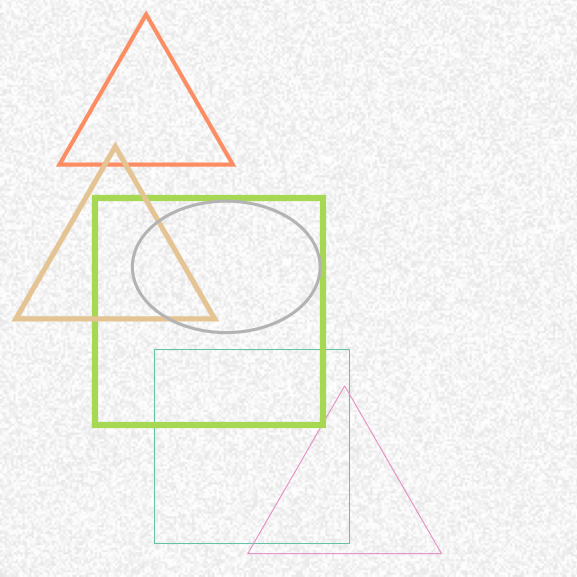[{"shape": "square", "thickness": 0.5, "radius": 0.84, "center": [0.436, 0.227]}, {"shape": "triangle", "thickness": 2, "radius": 0.87, "center": [0.253, 0.801]}, {"shape": "triangle", "thickness": 0.5, "radius": 0.97, "center": [0.597, 0.137]}, {"shape": "square", "thickness": 3, "radius": 0.98, "center": [0.362, 0.46]}, {"shape": "triangle", "thickness": 2.5, "radius": 0.99, "center": [0.2, 0.546]}, {"shape": "oval", "thickness": 1.5, "radius": 0.81, "center": [0.392, 0.537]}]